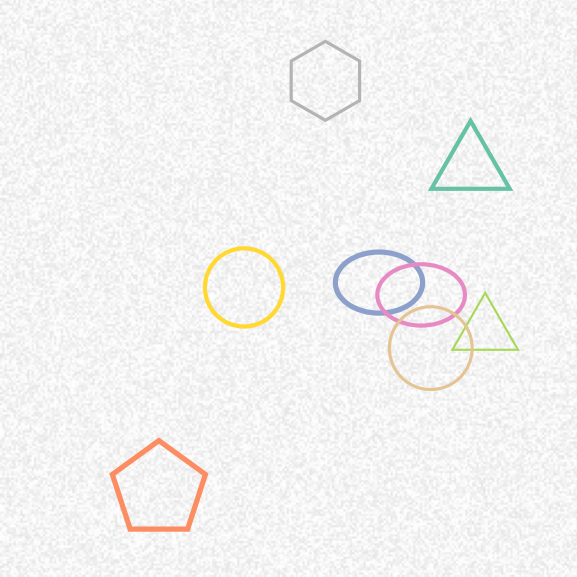[{"shape": "triangle", "thickness": 2, "radius": 0.39, "center": [0.815, 0.711]}, {"shape": "pentagon", "thickness": 2.5, "radius": 0.42, "center": [0.275, 0.151]}, {"shape": "oval", "thickness": 2.5, "radius": 0.38, "center": [0.656, 0.51]}, {"shape": "oval", "thickness": 2, "radius": 0.38, "center": [0.729, 0.488]}, {"shape": "triangle", "thickness": 1, "radius": 0.33, "center": [0.84, 0.426]}, {"shape": "circle", "thickness": 2, "radius": 0.34, "center": [0.423, 0.501]}, {"shape": "circle", "thickness": 1.5, "radius": 0.36, "center": [0.746, 0.396]}, {"shape": "hexagon", "thickness": 1.5, "radius": 0.34, "center": [0.563, 0.859]}]